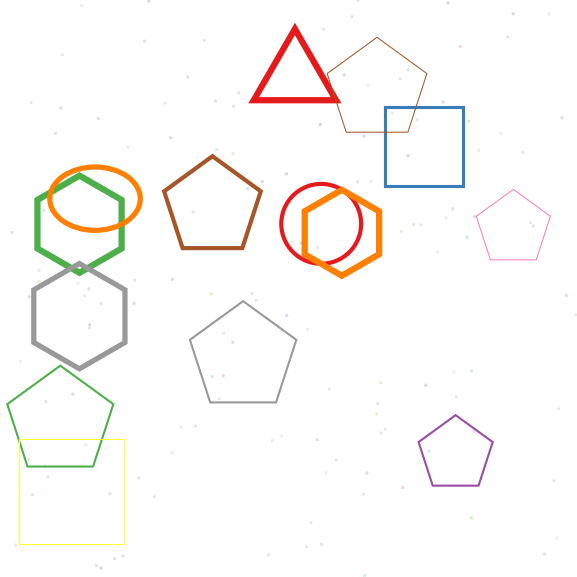[{"shape": "triangle", "thickness": 3, "radius": 0.41, "center": [0.511, 0.867]}, {"shape": "circle", "thickness": 2, "radius": 0.35, "center": [0.556, 0.612]}, {"shape": "square", "thickness": 1.5, "radius": 0.34, "center": [0.734, 0.746]}, {"shape": "pentagon", "thickness": 1, "radius": 0.48, "center": [0.104, 0.269]}, {"shape": "hexagon", "thickness": 3, "radius": 0.42, "center": [0.138, 0.611]}, {"shape": "pentagon", "thickness": 1, "radius": 0.34, "center": [0.789, 0.213]}, {"shape": "oval", "thickness": 2.5, "radius": 0.39, "center": [0.165, 0.655]}, {"shape": "hexagon", "thickness": 3, "radius": 0.37, "center": [0.592, 0.596]}, {"shape": "square", "thickness": 0.5, "radius": 0.45, "center": [0.124, 0.148]}, {"shape": "pentagon", "thickness": 0.5, "radius": 0.45, "center": [0.653, 0.844]}, {"shape": "pentagon", "thickness": 2, "radius": 0.44, "center": [0.368, 0.641]}, {"shape": "pentagon", "thickness": 0.5, "radius": 0.34, "center": [0.889, 0.604]}, {"shape": "hexagon", "thickness": 2.5, "radius": 0.46, "center": [0.137, 0.452]}, {"shape": "pentagon", "thickness": 1, "radius": 0.48, "center": [0.421, 0.381]}]